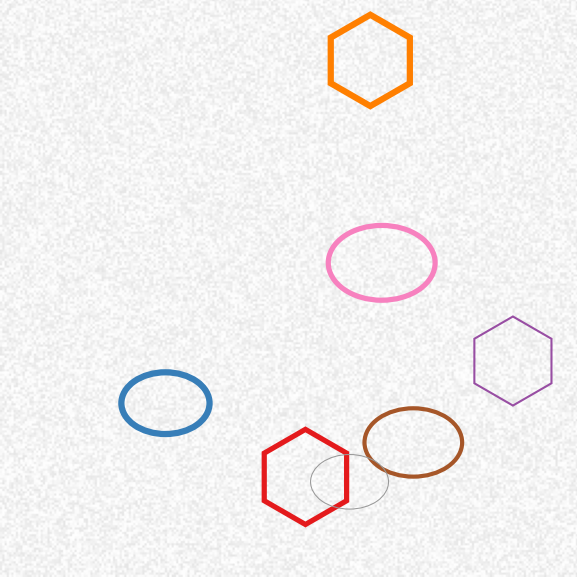[{"shape": "hexagon", "thickness": 2.5, "radius": 0.41, "center": [0.529, 0.173]}, {"shape": "oval", "thickness": 3, "radius": 0.38, "center": [0.287, 0.301]}, {"shape": "hexagon", "thickness": 1, "radius": 0.39, "center": [0.888, 0.374]}, {"shape": "hexagon", "thickness": 3, "radius": 0.4, "center": [0.641, 0.895]}, {"shape": "oval", "thickness": 2, "radius": 0.42, "center": [0.716, 0.233]}, {"shape": "oval", "thickness": 2.5, "radius": 0.46, "center": [0.661, 0.544]}, {"shape": "oval", "thickness": 0.5, "radius": 0.34, "center": [0.605, 0.165]}]